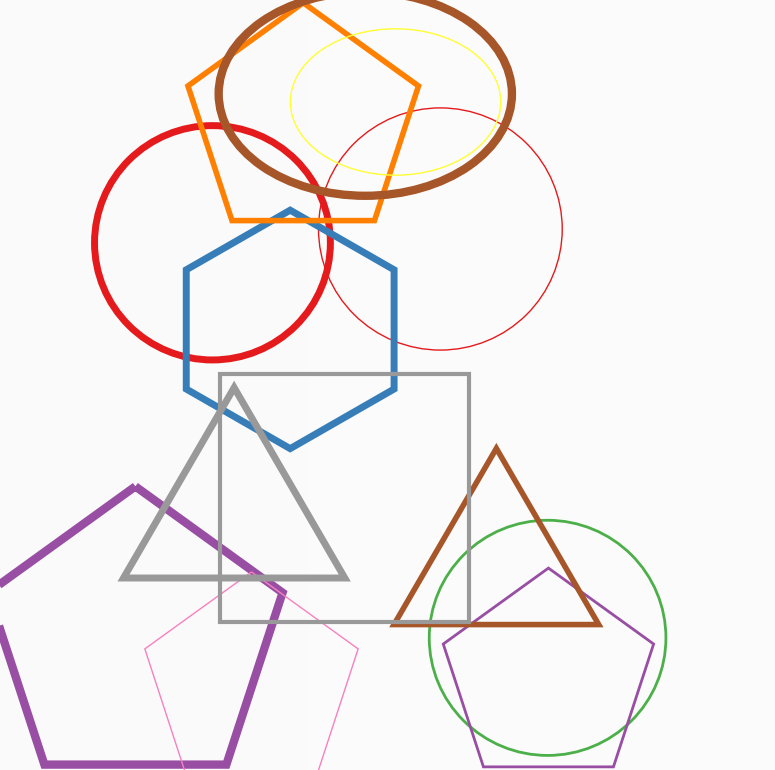[{"shape": "circle", "thickness": 2.5, "radius": 0.76, "center": [0.274, 0.685]}, {"shape": "circle", "thickness": 0.5, "radius": 0.79, "center": [0.568, 0.703]}, {"shape": "hexagon", "thickness": 2.5, "radius": 0.77, "center": [0.374, 0.572]}, {"shape": "circle", "thickness": 1, "radius": 0.76, "center": [0.707, 0.172]}, {"shape": "pentagon", "thickness": 1, "radius": 0.71, "center": [0.708, 0.12]}, {"shape": "pentagon", "thickness": 3, "radius": 1.0, "center": [0.175, 0.169]}, {"shape": "pentagon", "thickness": 2, "radius": 0.78, "center": [0.391, 0.84]}, {"shape": "oval", "thickness": 0.5, "radius": 0.68, "center": [0.51, 0.868]}, {"shape": "triangle", "thickness": 2, "radius": 0.76, "center": [0.64, 0.265]}, {"shape": "oval", "thickness": 3, "radius": 0.95, "center": [0.471, 0.878]}, {"shape": "pentagon", "thickness": 0.5, "radius": 0.72, "center": [0.324, 0.113]}, {"shape": "triangle", "thickness": 2.5, "radius": 0.82, "center": [0.302, 0.332]}, {"shape": "square", "thickness": 1.5, "radius": 0.8, "center": [0.445, 0.353]}]